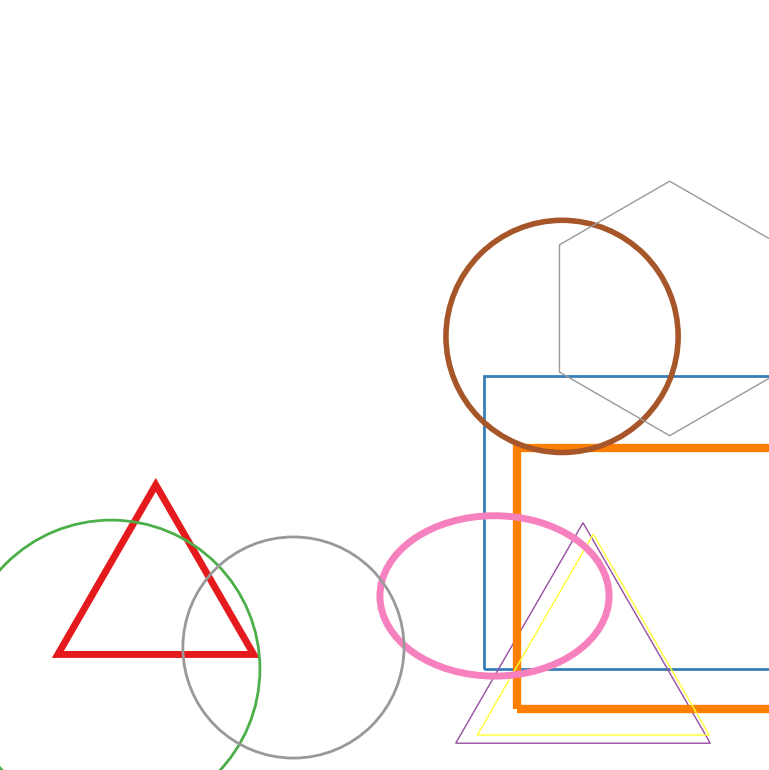[{"shape": "triangle", "thickness": 2.5, "radius": 0.73, "center": [0.202, 0.223]}, {"shape": "square", "thickness": 1, "radius": 0.95, "center": [0.82, 0.321]}, {"shape": "circle", "thickness": 1, "radius": 0.97, "center": [0.144, 0.131]}, {"shape": "triangle", "thickness": 0.5, "radius": 0.95, "center": [0.757, 0.13]}, {"shape": "square", "thickness": 3, "radius": 0.85, "center": [0.84, 0.249]}, {"shape": "triangle", "thickness": 0.5, "radius": 0.87, "center": [0.77, 0.132]}, {"shape": "circle", "thickness": 2, "radius": 0.75, "center": [0.73, 0.563]}, {"shape": "oval", "thickness": 2.5, "radius": 0.74, "center": [0.642, 0.226]}, {"shape": "circle", "thickness": 1, "radius": 0.72, "center": [0.381, 0.159]}, {"shape": "hexagon", "thickness": 0.5, "radius": 0.83, "center": [0.87, 0.599]}]